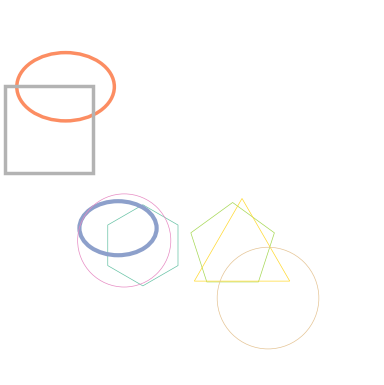[{"shape": "hexagon", "thickness": 0.5, "radius": 0.53, "center": [0.371, 0.363]}, {"shape": "oval", "thickness": 2.5, "radius": 0.63, "center": [0.17, 0.775]}, {"shape": "oval", "thickness": 3, "radius": 0.5, "center": [0.307, 0.407]}, {"shape": "circle", "thickness": 0.5, "radius": 0.6, "center": [0.323, 0.375]}, {"shape": "pentagon", "thickness": 0.5, "radius": 0.57, "center": [0.604, 0.36]}, {"shape": "triangle", "thickness": 0.5, "radius": 0.72, "center": [0.629, 0.341]}, {"shape": "circle", "thickness": 0.5, "radius": 0.66, "center": [0.696, 0.226]}, {"shape": "square", "thickness": 2.5, "radius": 0.57, "center": [0.128, 0.663]}]